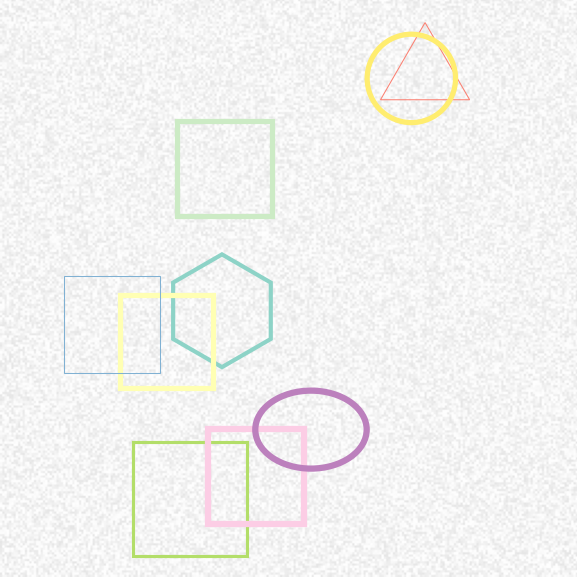[{"shape": "hexagon", "thickness": 2, "radius": 0.49, "center": [0.384, 0.461]}, {"shape": "square", "thickness": 2.5, "radius": 0.41, "center": [0.288, 0.408]}, {"shape": "triangle", "thickness": 0.5, "radius": 0.45, "center": [0.736, 0.871]}, {"shape": "square", "thickness": 0.5, "radius": 0.42, "center": [0.194, 0.437]}, {"shape": "square", "thickness": 1.5, "radius": 0.5, "center": [0.329, 0.135]}, {"shape": "square", "thickness": 3, "radius": 0.41, "center": [0.443, 0.174]}, {"shape": "oval", "thickness": 3, "radius": 0.48, "center": [0.539, 0.255]}, {"shape": "square", "thickness": 2.5, "radius": 0.41, "center": [0.388, 0.708]}, {"shape": "circle", "thickness": 2.5, "radius": 0.38, "center": [0.712, 0.863]}]